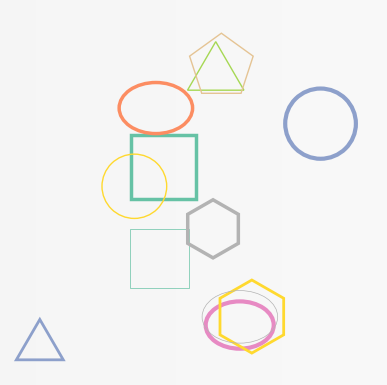[{"shape": "square", "thickness": 0.5, "radius": 0.38, "center": [0.412, 0.329]}, {"shape": "square", "thickness": 2.5, "radius": 0.42, "center": [0.422, 0.566]}, {"shape": "oval", "thickness": 2.5, "radius": 0.47, "center": [0.402, 0.719]}, {"shape": "circle", "thickness": 3, "radius": 0.46, "center": [0.827, 0.679]}, {"shape": "triangle", "thickness": 2, "radius": 0.35, "center": [0.103, 0.1]}, {"shape": "oval", "thickness": 3, "radius": 0.44, "center": [0.619, 0.156]}, {"shape": "triangle", "thickness": 1, "radius": 0.42, "center": [0.557, 0.808]}, {"shape": "circle", "thickness": 1, "radius": 0.42, "center": [0.347, 0.516]}, {"shape": "hexagon", "thickness": 2, "radius": 0.47, "center": [0.65, 0.178]}, {"shape": "pentagon", "thickness": 1, "radius": 0.43, "center": [0.571, 0.827]}, {"shape": "hexagon", "thickness": 2.5, "radius": 0.38, "center": [0.55, 0.406]}, {"shape": "oval", "thickness": 0.5, "radius": 0.49, "center": [0.619, 0.177]}]